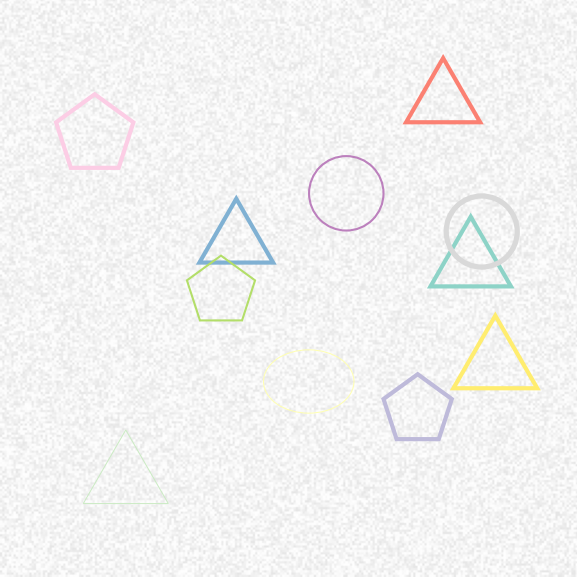[{"shape": "triangle", "thickness": 2, "radius": 0.4, "center": [0.815, 0.543]}, {"shape": "oval", "thickness": 0.5, "radius": 0.39, "center": [0.535, 0.339]}, {"shape": "pentagon", "thickness": 2, "radius": 0.31, "center": [0.723, 0.289]}, {"shape": "triangle", "thickness": 2, "radius": 0.37, "center": [0.767, 0.824]}, {"shape": "triangle", "thickness": 2, "radius": 0.37, "center": [0.409, 0.581]}, {"shape": "pentagon", "thickness": 1, "radius": 0.31, "center": [0.383, 0.494]}, {"shape": "pentagon", "thickness": 2, "radius": 0.35, "center": [0.164, 0.765]}, {"shape": "circle", "thickness": 2.5, "radius": 0.31, "center": [0.834, 0.598]}, {"shape": "circle", "thickness": 1, "radius": 0.32, "center": [0.6, 0.664]}, {"shape": "triangle", "thickness": 0.5, "radius": 0.43, "center": [0.218, 0.17]}, {"shape": "triangle", "thickness": 2, "radius": 0.42, "center": [0.858, 0.369]}]